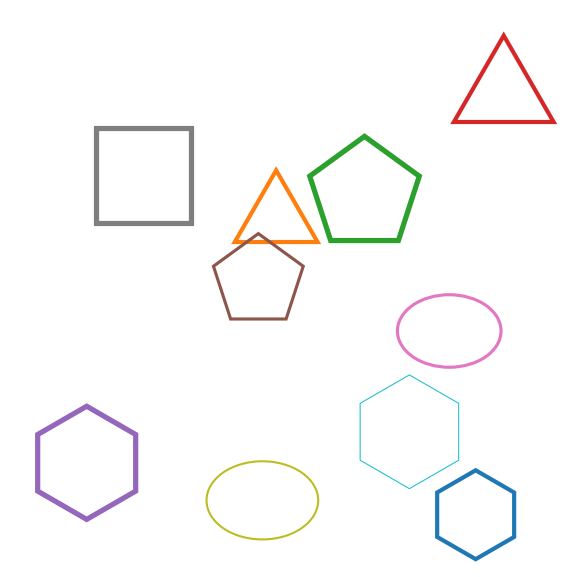[{"shape": "hexagon", "thickness": 2, "radius": 0.38, "center": [0.824, 0.108]}, {"shape": "triangle", "thickness": 2, "radius": 0.41, "center": [0.478, 0.621]}, {"shape": "pentagon", "thickness": 2.5, "radius": 0.5, "center": [0.631, 0.663]}, {"shape": "triangle", "thickness": 2, "radius": 0.5, "center": [0.872, 0.838]}, {"shape": "hexagon", "thickness": 2.5, "radius": 0.49, "center": [0.15, 0.198]}, {"shape": "pentagon", "thickness": 1.5, "radius": 0.41, "center": [0.447, 0.513]}, {"shape": "oval", "thickness": 1.5, "radius": 0.45, "center": [0.778, 0.426]}, {"shape": "square", "thickness": 2.5, "radius": 0.41, "center": [0.249, 0.695]}, {"shape": "oval", "thickness": 1, "radius": 0.48, "center": [0.454, 0.133]}, {"shape": "hexagon", "thickness": 0.5, "radius": 0.49, "center": [0.709, 0.251]}]